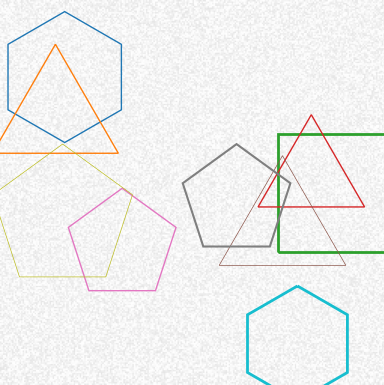[{"shape": "hexagon", "thickness": 1, "radius": 0.85, "center": [0.168, 0.8]}, {"shape": "triangle", "thickness": 1, "radius": 0.94, "center": [0.144, 0.696]}, {"shape": "square", "thickness": 2, "radius": 0.76, "center": [0.875, 0.499]}, {"shape": "triangle", "thickness": 1, "radius": 0.8, "center": [0.809, 0.542]}, {"shape": "triangle", "thickness": 0.5, "radius": 0.95, "center": [0.734, 0.406]}, {"shape": "pentagon", "thickness": 1, "radius": 0.74, "center": [0.317, 0.364]}, {"shape": "pentagon", "thickness": 1.5, "radius": 0.74, "center": [0.614, 0.479]}, {"shape": "pentagon", "thickness": 0.5, "radius": 0.95, "center": [0.163, 0.435]}, {"shape": "hexagon", "thickness": 2, "radius": 0.75, "center": [0.773, 0.107]}]